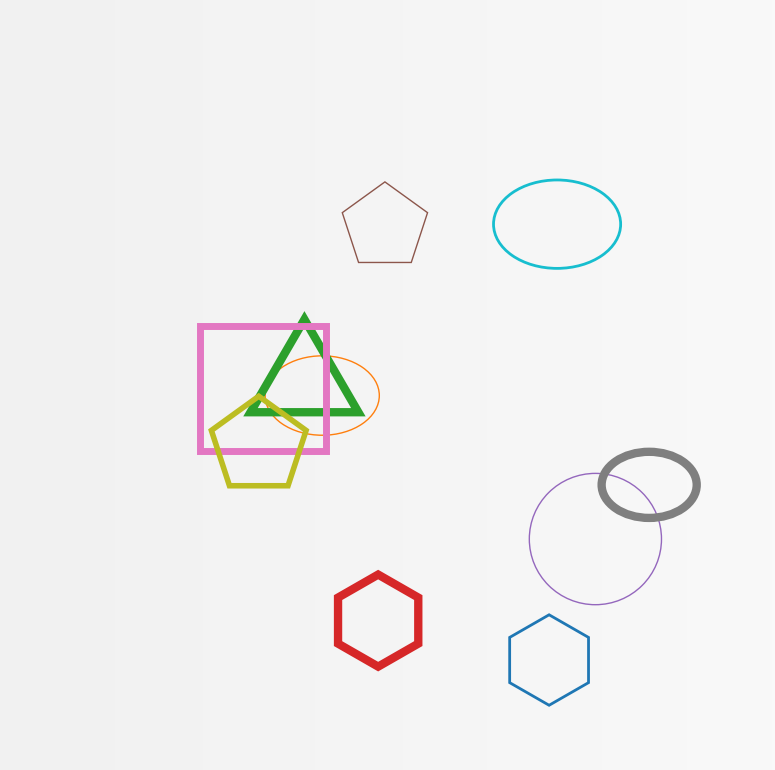[{"shape": "hexagon", "thickness": 1, "radius": 0.29, "center": [0.709, 0.143]}, {"shape": "oval", "thickness": 0.5, "radius": 0.37, "center": [0.416, 0.486]}, {"shape": "triangle", "thickness": 3, "radius": 0.4, "center": [0.393, 0.505]}, {"shape": "hexagon", "thickness": 3, "radius": 0.3, "center": [0.488, 0.194]}, {"shape": "circle", "thickness": 0.5, "radius": 0.43, "center": [0.768, 0.3]}, {"shape": "pentagon", "thickness": 0.5, "radius": 0.29, "center": [0.497, 0.706]}, {"shape": "square", "thickness": 2.5, "radius": 0.41, "center": [0.34, 0.496]}, {"shape": "oval", "thickness": 3, "radius": 0.31, "center": [0.838, 0.37]}, {"shape": "pentagon", "thickness": 2, "radius": 0.32, "center": [0.334, 0.421]}, {"shape": "oval", "thickness": 1, "radius": 0.41, "center": [0.719, 0.709]}]